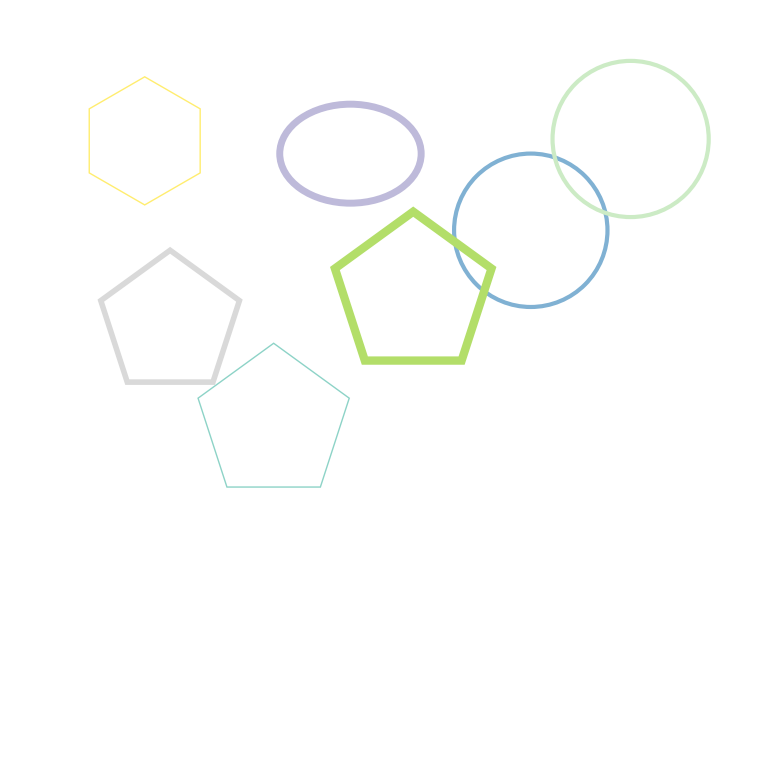[{"shape": "pentagon", "thickness": 0.5, "radius": 0.52, "center": [0.355, 0.451]}, {"shape": "oval", "thickness": 2.5, "radius": 0.46, "center": [0.455, 0.8]}, {"shape": "circle", "thickness": 1.5, "radius": 0.5, "center": [0.689, 0.701]}, {"shape": "pentagon", "thickness": 3, "radius": 0.53, "center": [0.537, 0.618]}, {"shape": "pentagon", "thickness": 2, "radius": 0.47, "center": [0.221, 0.58]}, {"shape": "circle", "thickness": 1.5, "radius": 0.51, "center": [0.819, 0.82]}, {"shape": "hexagon", "thickness": 0.5, "radius": 0.42, "center": [0.188, 0.817]}]